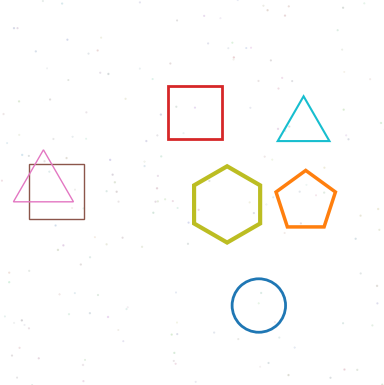[{"shape": "circle", "thickness": 2, "radius": 0.35, "center": [0.672, 0.206]}, {"shape": "pentagon", "thickness": 2.5, "radius": 0.41, "center": [0.794, 0.476]}, {"shape": "square", "thickness": 2, "radius": 0.35, "center": [0.507, 0.708]}, {"shape": "square", "thickness": 1, "radius": 0.36, "center": [0.147, 0.503]}, {"shape": "triangle", "thickness": 1, "radius": 0.45, "center": [0.113, 0.521]}, {"shape": "hexagon", "thickness": 3, "radius": 0.5, "center": [0.59, 0.469]}, {"shape": "triangle", "thickness": 1.5, "radius": 0.39, "center": [0.789, 0.672]}]